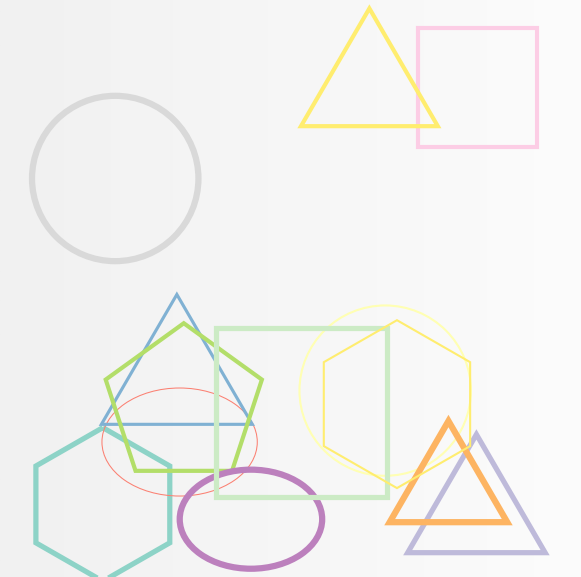[{"shape": "hexagon", "thickness": 2.5, "radius": 0.66, "center": [0.177, 0.126]}, {"shape": "circle", "thickness": 1, "radius": 0.74, "center": [0.663, 0.323]}, {"shape": "triangle", "thickness": 2.5, "radius": 0.68, "center": [0.82, 0.11]}, {"shape": "oval", "thickness": 0.5, "radius": 0.67, "center": [0.309, 0.234]}, {"shape": "triangle", "thickness": 1.5, "radius": 0.75, "center": [0.304, 0.339]}, {"shape": "triangle", "thickness": 3, "radius": 0.58, "center": [0.772, 0.153]}, {"shape": "pentagon", "thickness": 2, "radius": 0.71, "center": [0.316, 0.298]}, {"shape": "square", "thickness": 2, "radius": 0.51, "center": [0.822, 0.848]}, {"shape": "circle", "thickness": 3, "radius": 0.72, "center": [0.198, 0.69]}, {"shape": "oval", "thickness": 3, "radius": 0.61, "center": [0.432, 0.1]}, {"shape": "square", "thickness": 2.5, "radius": 0.73, "center": [0.518, 0.285]}, {"shape": "hexagon", "thickness": 1, "radius": 0.73, "center": [0.683, 0.299]}, {"shape": "triangle", "thickness": 2, "radius": 0.68, "center": [0.635, 0.849]}]